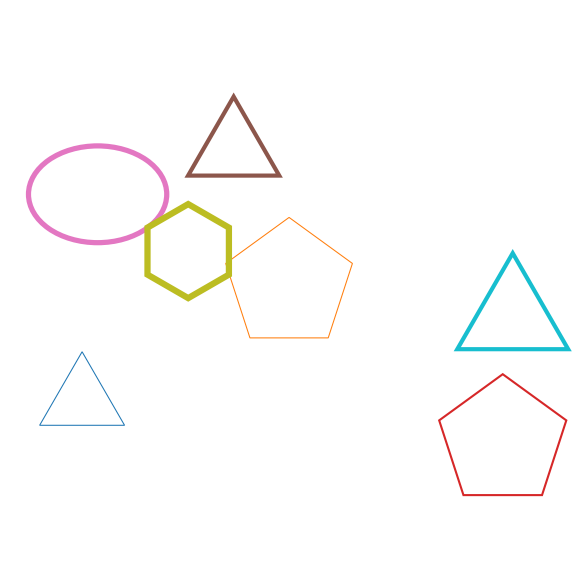[{"shape": "triangle", "thickness": 0.5, "radius": 0.42, "center": [0.142, 0.305]}, {"shape": "pentagon", "thickness": 0.5, "radius": 0.58, "center": [0.501, 0.507]}, {"shape": "pentagon", "thickness": 1, "radius": 0.58, "center": [0.871, 0.235]}, {"shape": "triangle", "thickness": 2, "radius": 0.46, "center": [0.405, 0.741]}, {"shape": "oval", "thickness": 2.5, "radius": 0.6, "center": [0.169, 0.663]}, {"shape": "hexagon", "thickness": 3, "radius": 0.41, "center": [0.326, 0.564]}, {"shape": "triangle", "thickness": 2, "radius": 0.55, "center": [0.888, 0.45]}]